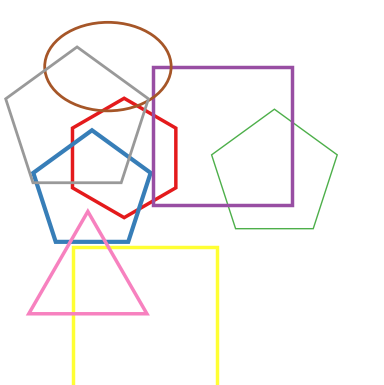[{"shape": "hexagon", "thickness": 2.5, "radius": 0.77, "center": [0.323, 0.59]}, {"shape": "pentagon", "thickness": 3, "radius": 0.8, "center": [0.239, 0.501]}, {"shape": "pentagon", "thickness": 1, "radius": 0.86, "center": [0.713, 0.545]}, {"shape": "square", "thickness": 2.5, "radius": 0.9, "center": [0.577, 0.647]}, {"shape": "square", "thickness": 2.5, "radius": 0.93, "center": [0.376, 0.173]}, {"shape": "oval", "thickness": 2, "radius": 0.82, "center": [0.28, 0.827]}, {"shape": "triangle", "thickness": 2.5, "radius": 0.89, "center": [0.228, 0.274]}, {"shape": "pentagon", "thickness": 2, "radius": 0.97, "center": [0.2, 0.683]}]